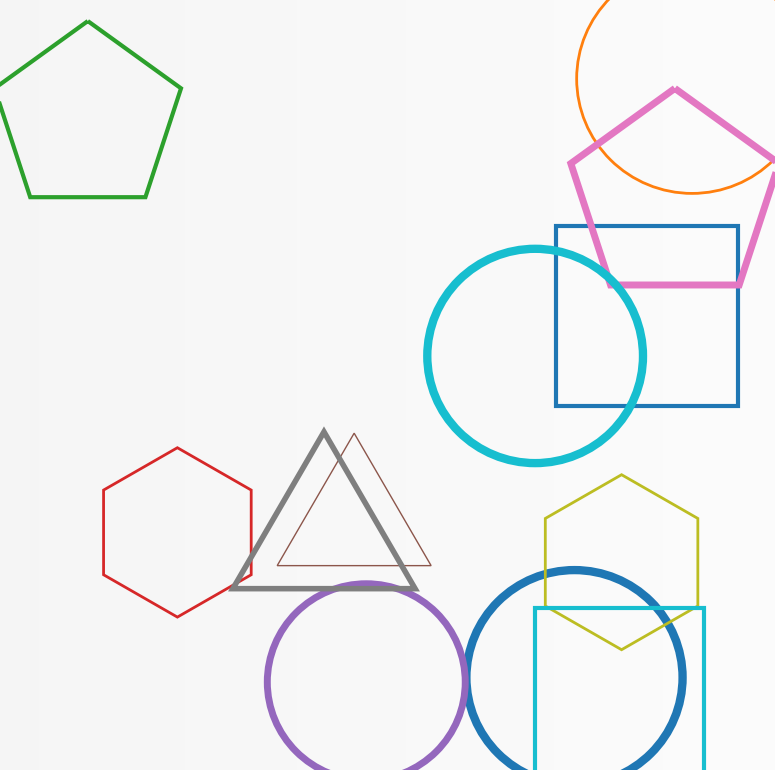[{"shape": "square", "thickness": 1.5, "radius": 0.58, "center": [0.835, 0.589]}, {"shape": "circle", "thickness": 3, "radius": 0.7, "center": [0.741, 0.12]}, {"shape": "circle", "thickness": 1, "radius": 0.74, "center": [0.893, 0.898]}, {"shape": "pentagon", "thickness": 1.5, "radius": 0.63, "center": [0.113, 0.846]}, {"shape": "hexagon", "thickness": 1, "radius": 0.55, "center": [0.229, 0.309]}, {"shape": "circle", "thickness": 2.5, "radius": 0.64, "center": [0.473, 0.114]}, {"shape": "triangle", "thickness": 0.5, "radius": 0.57, "center": [0.457, 0.323]}, {"shape": "pentagon", "thickness": 2.5, "radius": 0.71, "center": [0.871, 0.744]}, {"shape": "triangle", "thickness": 2, "radius": 0.68, "center": [0.418, 0.303]}, {"shape": "hexagon", "thickness": 1, "radius": 0.57, "center": [0.802, 0.27]}, {"shape": "square", "thickness": 1.5, "radius": 0.54, "center": [0.799, 0.101]}, {"shape": "circle", "thickness": 3, "radius": 0.7, "center": [0.691, 0.538]}]